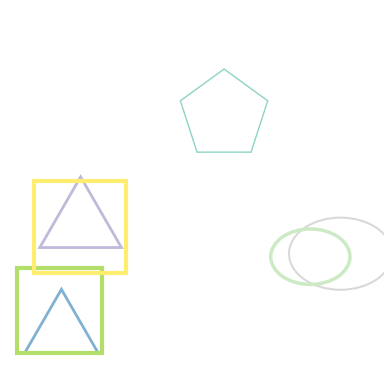[{"shape": "pentagon", "thickness": 1, "radius": 0.6, "center": [0.582, 0.701]}, {"shape": "triangle", "thickness": 2, "radius": 0.61, "center": [0.209, 0.418]}, {"shape": "triangle", "thickness": 2, "radius": 0.55, "center": [0.16, 0.138]}, {"shape": "square", "thickness": 3, "radius": 0.55, "center": [0.156, 0.193]}, {"shape": "oval", "thickness": 1.5, "radius": 0.67, "center": [0.885, 0.341]}, {"shape": "oval", "thickness": 2.5, "radius": 0.51, "center": [0.806, 0.333]}, {"shape": "square", "thickness": 3, "radius": 0.6, "center": [0.208, 0.41]}]